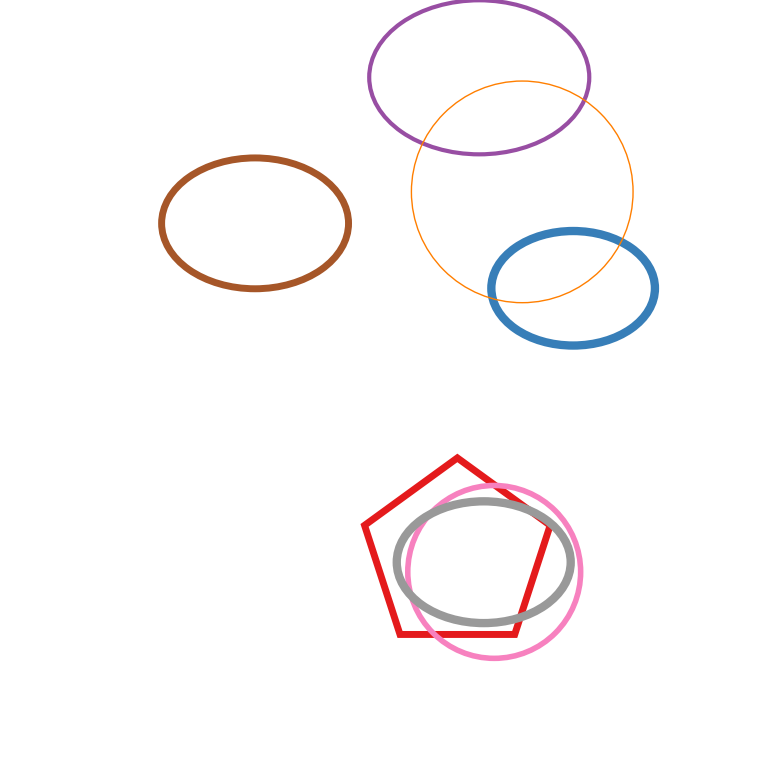[{"shape": "pentagon", "thickness": 2.5, "radius": 0.63, "center": [0.594, 0.279]}, {"shape": "oval", "thickness": 3, "radius": 0.53, "center": [0.744, 0.626]}, {"shape": "oval", "thickness": 1.5, "radius": 0.71, "center": [0.622, 0.9]}, {"shape": "circle", "thickness": 0.5, "radius": 0.72, "center": [0.678, 0.751]}, {"shape": "oval", "thickness": 2.5, "radius": 0.61, "center": [0.331, 0.71]}, {"shape": "circle", "thickness": 2, "radius": 0.56, "center": [0.642, 0.257]}, {"shape": "oval", "thickness": 3, "radius": 0.56, "center": [0.628, 0.27]}]